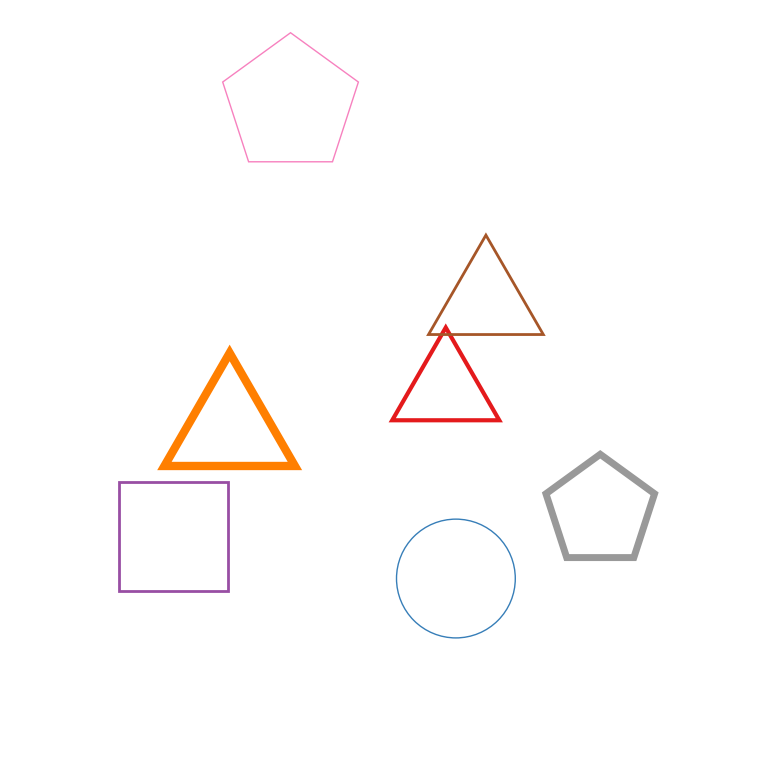[{"shape": "triangle", "thickness": 1.5, "radius": 0.4, "center": [0.579, 0.494]}, {"shape": "circle", "thickness": 0.5, "radius": 0.39, "center": [0.592, 0.249]}, {"shape": "square", "thickness": 1, "radius": 0.35, "center": [0.226, 0.303]}, {"shape": "triangle", "thickness": 3, "radius": 0.49, "center": [0.298, 0.444]}, {"shape": "triangle", "thickness": 1, "radius": 0.43, "center": [0.631, 0.609]}, {"shape": "pentagon", "thickness": 0.5, "radius": 0.46, "center": [0.377, 0.865]}, {"shape": "pentagon", "thickness": 2.5, "radius": 0.37, "center": [0.78, 0.336]}]